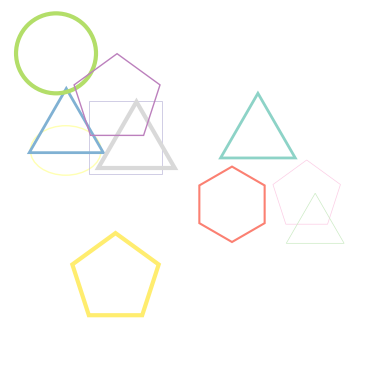[{"shape": "triangle", "thickness": 2, "radius": 0.56, "center": [0.67, 0.646]}, {"shape": "oval", "thickness": 1, "radius": 0.46, "center": [0.171, 0.609]}, {"shape": "square", "thickness": 0.5, "radius": 0.48, "center": [0.326, 0.643]}, {"shape": "hexagon", "thickness": 1.5, "radius": 0.49, "center": [0.603, 0.469]}, {"shape": "triangle", "thickness": 2, "radius": 0.56, "center": [0.172, 0.659]}, {"shape": "circle", "thickness": 3, "radius": 0.52, "center": [0.146, 0.861]}, {"shape": "pentagon", "thickness": 0.5, "radius": 0.46, "center": [0.797, 0.492]}, {"shape": "triangle", "thickness": 3, "radius": 0.57, "center": [0.354, 0.621]}, {"shape": "pentagon", "thickness": 1, "radius": 0.59, "center": [0.304, 0.743]}, {"shape": "triangle", "thickness": 0.5, "radius": 0.43, "center": [0.819, 0.411]}, {"shape": "pentagon", "thickness": 3, "radius": 0.59, "center": [0.3, 0.277]}]